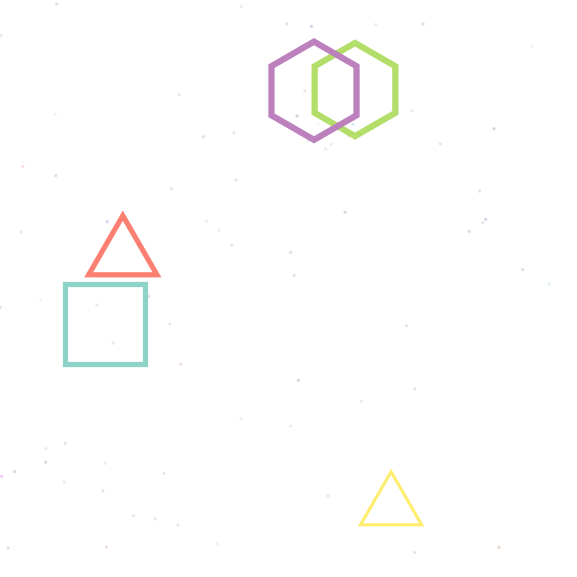[{"shape": "square", "thickness": 2.5, "radius": 0.35, "center": [0.182, 0.438]}, {"shape": "triangle", "thickness": 2.5, "radius": 0.34, "center": [0.213, 0.557]}, {"shape": "hexagon", "thickness": 3, "radius": 0.4, "center": [0.615, 0.844]}, {"shape": "hexagon", "thickness": 3, "radius": 0.43, "center": [0.544, 0.842]}, {"shape": "triangle", "thickness": 1.5, "radius": 0.31, "center": [0.677, 0.121]}]